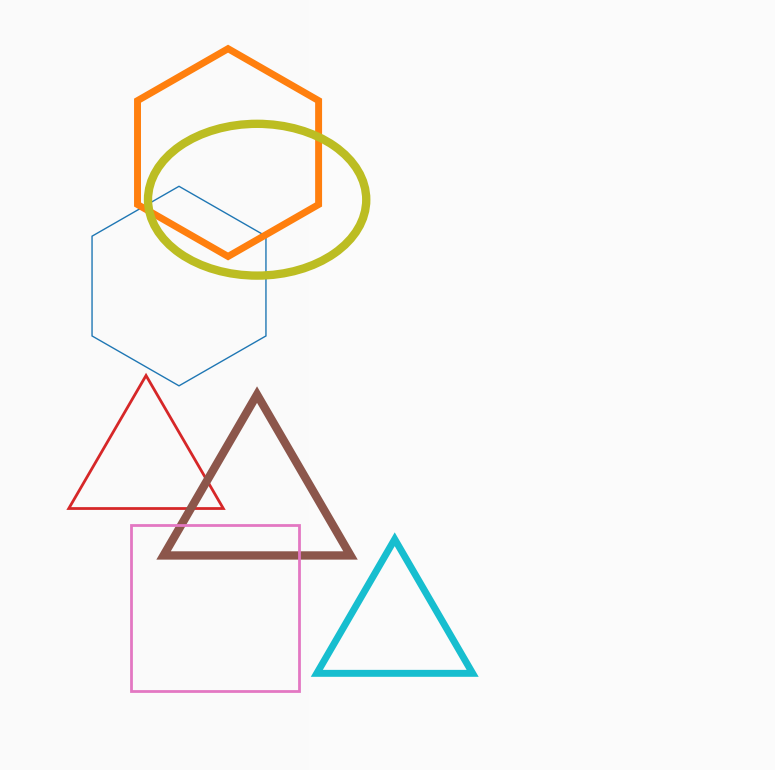[{"shape": "hexagon", "thickness": 0.5, "radius": 0.65, "center": [0.231, 0.628]}, {"shape": "hexagon", "thickness": 2.5, "radius": 0.67, "center": [0.294, 0.802]}, {"shape": "triangle", "thickness": 1, "radius": 0.58, "center": [0.188, 0.397]}, {"shape": "triangle", "thickness": 3, "radius": 0.7, "center": [0.332, 0.348]}, {"shape": "square", "thickness": 1, "radius": 0.54, "center": [0.277, 0.21]}, {"shape": "oval", "thickness": 3, "radius": 0.7, "center": [0.332, 0.741]}, {"shape": "triangle", "thickness": 2.5, "radius": 0.58, "center": [0.509, 0.184]}]